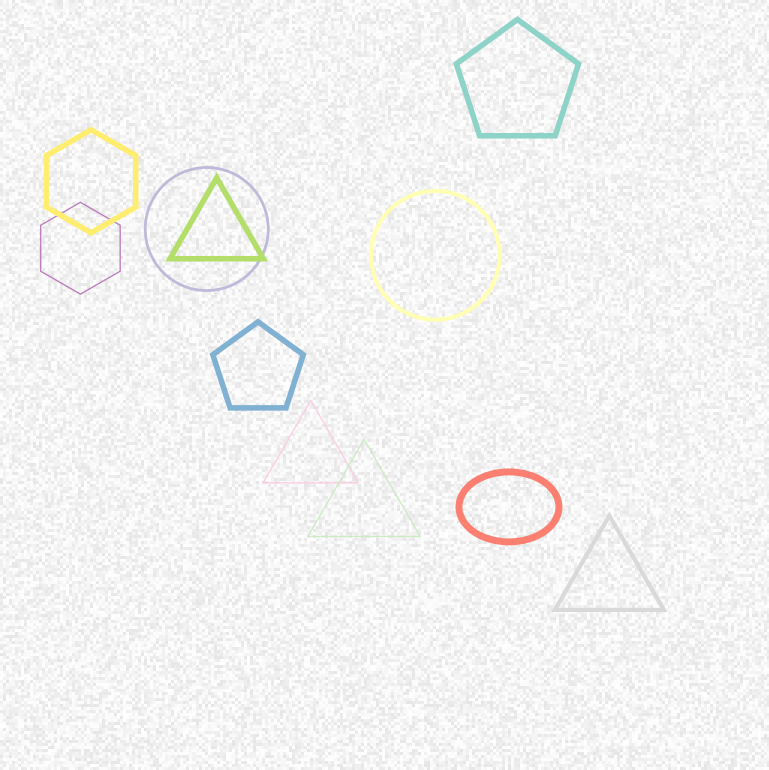[{"shape": "pentagon", "thickness": 2, "radius": 0.42, "center": [0.672, 0.891]}, {"shape": "circle", "thickness": 1.5, "radius": 0.42, "center": [0.565, 0.668]}, {"shape": "circle", "thickness": 1, "radius": 0.4, "center": [0.268, 0.703]}, {"shape": "oval", "thickness": 2.5, "radius": 0.32, "center": [0.661, 0.342]}, {"shape": "pentagon", "thickness": 2, "radius": 0.31, "center": [0.335, 0.52]}, {"shape": "triangle", "thickness": 2, "radius": 0.35, "center": [0.281, 0.699]}, {"shape": "triangle", "thickness": 0.5, "radius": 0.36, "center": [0.404, 0.409]}, {"shape": "triangle", "thickness": 1.5, "radius": 0.41, "center": [0.791, 0.249]}, {"shape": "hexagon", "thickness": 0.5, "radius": 0.3, "center": [0.104, 0.678]}, {"shape": "triangle", "thickness": 0.5, "radius": 0.42, "center": [0.473, 0.345]}, {"shape": "hexagon", "thickness": 2, "radius": 0.33, "center": [0.118, 0.765]}]